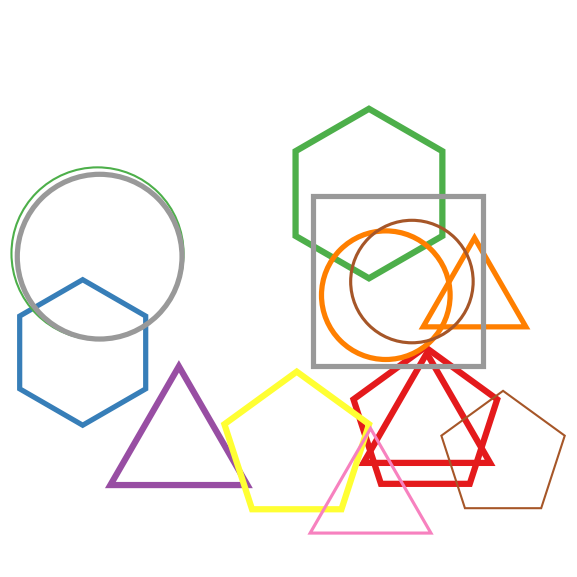[{"shape": "triangle", "thickness": 3, "radius": 0.63, "center": [0.739, 0.261]}, {"shape": "pentagon", "thickness": 3, "radius": 0.65, "center": [0.737, 0.267]}, {"shape": "hexagon", "thickness": 2.5, "radius": 0.63, "center": [0.143, 0.389]}, {"shape": "hexagon", "thickness": 3, "radius": 0.73, "center": [0.639, 0.664]}, {"shape": "circle", "thickness": 1, "radius": 0.75, "center": [0.169, 0.56]}, {"shape": "triangle", "thickness": 3, "radius": 0.68, "center": [0.31, 0.228]}, {"shape": "triangle", "thickness": 2.5, "radius": 0.51, "center": [0.822, 0.485]}, {"shape": "circle", "thickness": 2.5, "radius": 0.56, "center": [0.668, 0.488]}, {"shape": "pentagon", "thickness": 3, "radius": 0.66, "center": [0.514, 0.224]}, {"shape": "pentagon", "thickness": 1, "radius": 0.56, "center": [0.871, 0.21]}, {"shape": "circle", "thickness": 1.5, "radius": 0.53, "center": [0.713, 0.512]}, {"shape": "triangle", "thickness": 1.5, "radius": 0.6, "center": [0.642, 0.136]}, {"shape": "square", "thickness": 2.5, "radius": 0.73, "center": [0.689, 0.512]}, {"shape": "circle", "thickness": 2.5, "radius": 0.71, "center": [0.173, 0.555]}]